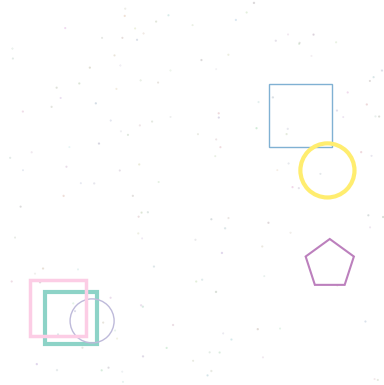[{"shape": "square", "thickness": 3, "radius": 0.34, "center": [0.184, 0.174]}, {"shape": "circle", "thickness": 1, "radius": 0.29, "center": [0.239, 0.167]}, {"shape": "square", "thickness": 1, "radius": 0.41, "center": [0.781, 0.701]}, {"shape": "square", "thickness": 2.5, "radius": 0.37, "center": [0.15, 0.201]}, {"shape": "pentagon", "thickness": 1.5, "radius": 0.33, "center": [0.857, 0.313]}, {"shape": "circle", "thickness": 3, "radius": 0.35, "center": [0.85, 0.557]}]